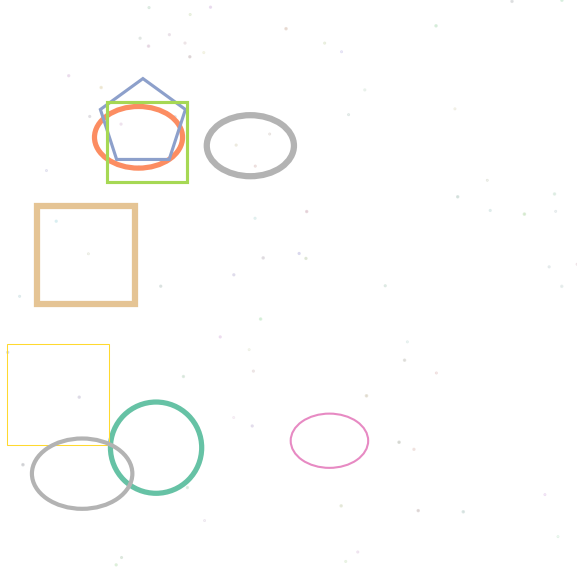[{"shape": "circle", "thickness": 2.5, "radius": 0.4, "center": [0.27, 0.224]}, {"shape": "oval", "thickness": 2.5, "radius": 0.38, "center": [0.24, 0.761]}, {"shape": "pentagon", "thickness": 1.5, "radius": 0.39, "center": [0.247, 0.786]}, {"shape": "oval", "thickness": 1, "radius": 0.34, "center": [0.57, 0.236]}, {"shape": "square", "thickness": 1.5, "radius": 0.35, "center": [0.255, 0.753]}, {"shape": "square", "thickness": 0.5, "radius": 0.44, "center": [0.101, 0.316]}, {"shape": "square", "thickness": 3, "radius": 0.43, "center": [0.149, 0.558]}, {"shape": "oval", "thickness": 2, "radius": 0.43, "center": [0.142, 0.179]}, {"shape": "oval", "thickness": 3, "radius": 0.38, "center": [0.434, 0.747]}]